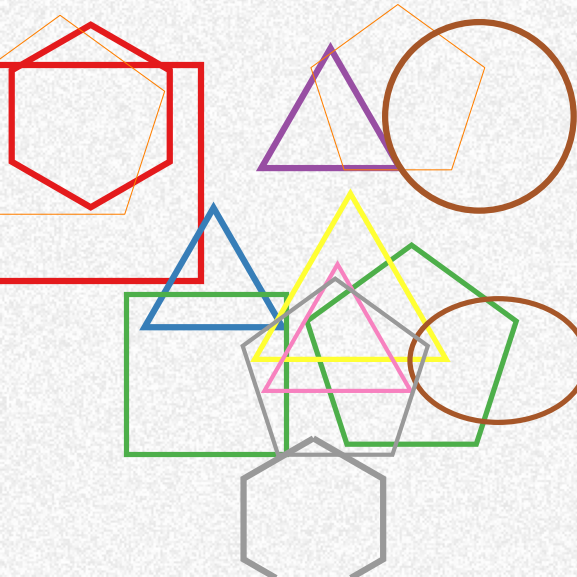[{"shape": "hexagon", "thickness": 3, "radius": 0.79, "center": [0.157, 0.798]}, {"shape": "square", "thickness": 3, "radius": 0.93, "center": [0.161, 0.7]}, {"shape": "triangle", "thickness": 3, "radius": 0.69, "center": [0.37, 0.501]}, {"shape": "pentagon", "thickness": 2.5, "radius": 0.95, "center": [0.713, 0.384]}, {"shape": "square", "thickness": 2.5, "radius": 0.7, "center": [0.357, 0.351]}, {"shape": "triangle", "thickness": 3, "radius": 0.69, "center": [0.572, 0.777]}, {"shape": "pentagon", "thickness": 0.5, "radius": 0.79, "center": [0.689, 0.833]}, {"shape": "pentagon", "thickness": 0.5, "radius": 0.95, "center": [0.104, 0.782]}, {"shape": "triangle", "thickness": 2.5, "radius": 0.96, "center": [0.607, 0.473]}, {"shape": "circle", "thickness": 3, "radius": 0.82, "center": [0.83, 0.798]}, {"shape": "oval", "thickness": 2.5, "radius": 0.77, "center": [0.863, 0.375]}, {"shape": "triangle", "thickness": 2, "radius": 0.73, "center": [0.585, 0.395]}, {"shape": "pentagon", "thickness": 2, "radius": 0.84, "center": [0.581, 0.348]}, {"shape": "hexagon", "thickness": 3, "radius": 0.7, "center": [0.543, 0.1]}]